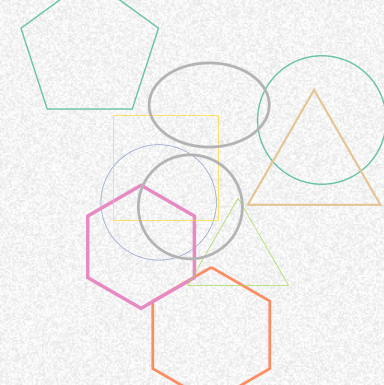[{"shape": "pentagon", "thickness": 1, "radius": 0.94, "center": [0.233, 0.869]}, {"shape": "circle", "thickness": 1, "radius": 0.83, "center": [0.836, 0.688]}, {"shape": "hexagon", "thickness": 2, "radius": 0.88, "center": [0.549, 0.13]}, {"shape": "circle", "thickness": 0.5, "radius": 0.75, "center": [0.412, 0.474]}, {"shape": "hexagon", "thickness": 2.5, "radius": 0.8, "center": [0.366, 0.359]}, {"shape": "triangle", "thickness": 0.5, "radius": 0.76, "center": [0.619, 0.334]}, {"shape": "square", "thickness": 0.5, "radius": 0.68, "center": [0.43, 0.566]}, {"shape": "triangle", "thickness": 1.5, "radius": 0.99, "center": [0.816, 0.567]}, {"shape": "circle", "thickness": 2, "radius": 0.68, "center": [0.494, 0.463]}, {"shape": "oval", "thickness": 2, "radius": 0.78, "center": [0.543, 0.727]}]